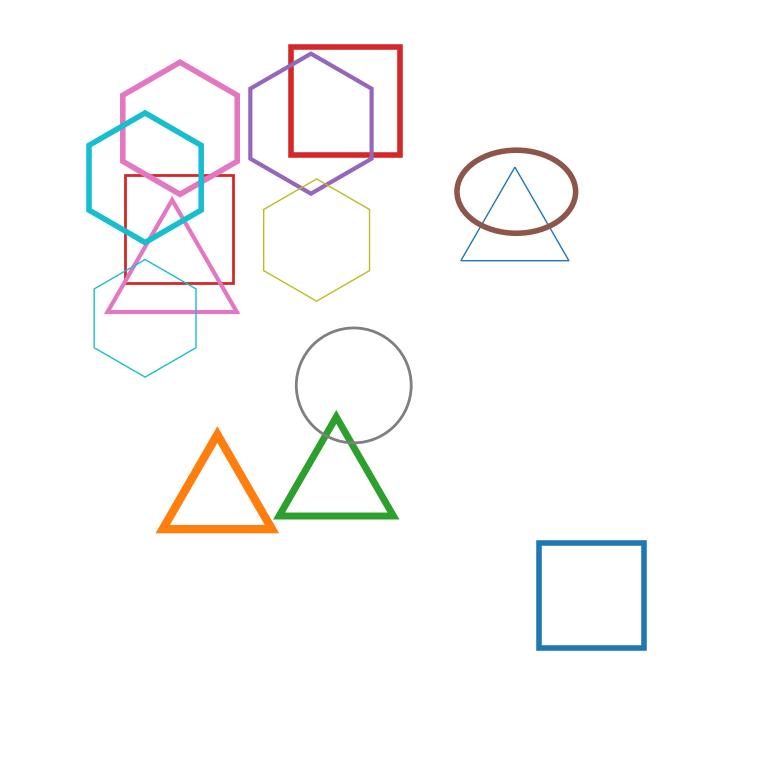[{"shape": "square", "thickness": 2, "radius": 0.34, "center": [0.768, 0.227]}, {"shape": "triangle", "thickness": 0.5, "radius": 0.41, "center": [0.669, 0.702]}, {"shape": "triangle", "thickness": 3, "radius": 0.41, "center": [0.282, 0.354]}, {"shape": "triangle", "thickness": 2.5, "radius": 0.43, "center": [0.437, 0.373]}, {"shape": "square", "thickness": 1, "radius": 0.35, "center": [0.233, 0.703]}, {"shape": "square", "thickness": 2, "radius": 0.35, "center": [0.449, 0.869]}, {"shape": "hexagon", "thickness": 1.5, "radius": 0.45, "center": [0.404, 0.839]}, {"shape": "oval", "thickness": 2, "radius": 0.39, "center": [0.671, 0.751]}, {"shape": "hexagon", "thickness": 2, "radius": 0.43, "center": [0.234, 0.833]}, {"shape": "triangle", "thickness": 1.5, "radius": 0.49, "center": [0.224, 0.643]}, {"shape": "circle", "thickness": 1, "radius": 0.37, "center": [0.459, 0.499]}, {"shape": "hexagon", "thickness": 0.5, "radius": 0.4, "center": [0.411, 0.688]}, {"shape": "hexagon", "thickness": 0.5, "radius": 0.38, "center": [0.188, 0.587]}, {"shape": "hexagon", "thickness": 2, "radius": 0.42, "center": [0.188, 0.769]}]